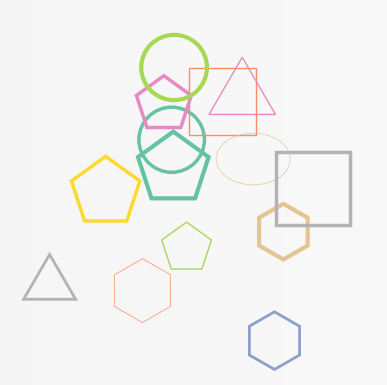[{"shape": "circle", "thickness": 2.5, "radius": 0.42, "center": [0.443, 0.637]}, {"shape": "pentagon", "thickness": 3, "radius": 0.48, "center": [0.447, 0.562]}, {"shape": "hexagon", "thickness": 0.5, "radius": 0.41, "center": [0.368, 0.245]}, {"shape": "square", "thickness": 1, "radius": 0.44, "center": [0.574, 0.737]}, {"shape": "hexagon", "thickness": 2, "radius": 0.37, "center": [0.708, 0.115]}, {"shape": "pentagon", "thickness": 2.5, "radius": 0.37, "center": [0.423, 0.729]}, {"shape": "triangle", "thickness": 1, "radius": 0.5, "center": [0.625, 0.752]}, {"shape": "circle", "thickness": 3, "radius": 0.42, "center": [0.449, 0.825]}, {"shape": "pentagon", "thickness": 1, "radius": 0.34, "center": [0.481, 0.356]}, {"shape": "pentagon", "thickness": 2.5, "radius": 0.46, "center": [0.273, 0.501]}, {"shape": "oval", "thickness": 0.5, "radius": 0.48, "center": [0.653, 0.587]}, {"shape": "hexagon", "thickness": 3, "radius": 0.36, "center": [0.731, 0.398]}, {"shape": "square", "thickness": 2.5, "radius": 0.48, "center": [0.807, 0.51]}, {"shape": "triangle", "thickness": 2, "radius": 0.39, "center": [0.128, 0.261]}]